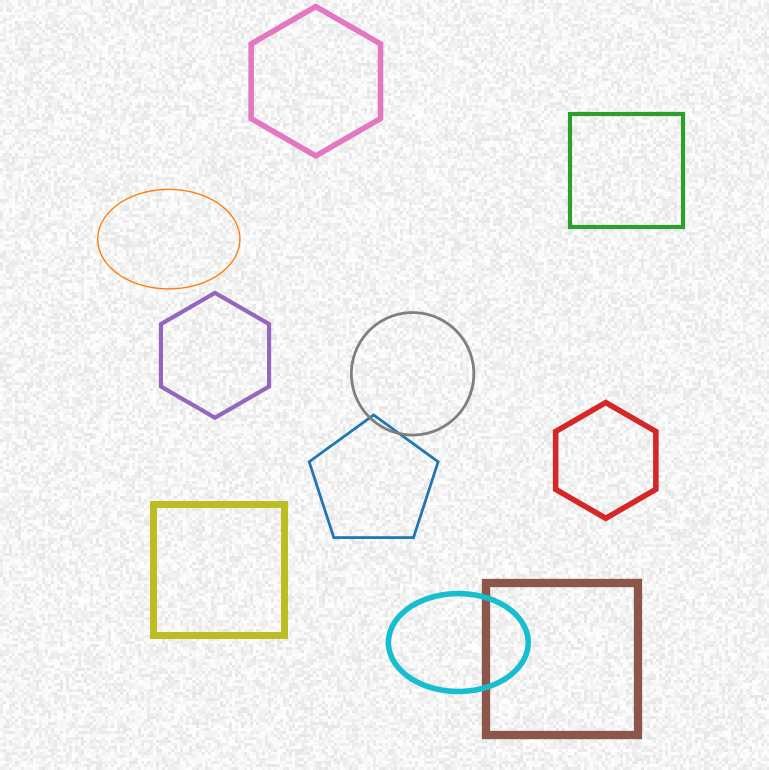[{"shape": "pentagon", "thickness": 1, "radius": 0.44, "center": [0.485, 0.373]}, {"shape": "oval", "thickness": 0.5, "radius": 0.46, "center": [0.219, 0.689]}, {"shape": "square", "thickness": 1.5, "radius": 0.37, "center": [0.813, 0.779]}, {"shape": "hexagon", "thickness": 2, "radius": 0.38, "center": [0.787, 0.402]}, {"shape": "hexagon", "thickness": 1.5, "radius": 0.41, "center": [0.279, 0.539]}, {"shape": "square", "thickness": 3, "radius": 0.49, "center": [0.73, 0.144]}, {"shape": "hexagon", "thickness": 2, "radius": 0.48, "center": [0.41, 0.895]}, {"shape": "circle", "thickness": 1, "radius": 0.4, "center": [0.536, 0.515]}, {"shape": "square", "thickness": 2.5, "radius": 0.43, "center": [0.284, 0.26]}, {"shape": "oval", "thickness": 2, "radius": 0.45, "center": [0.595, 0.166]}]